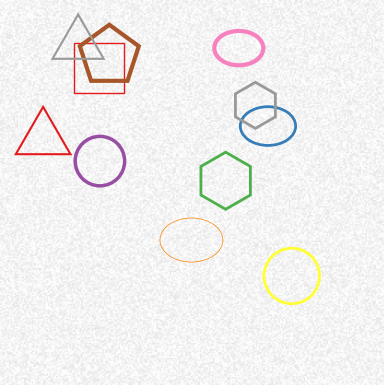[{"shape": "triangle", "thickness": 1.5, "radius": 0.41, "center": [0.112, 0.64]}, {"shape": "square", "thickness": 1, "radius": 0.32, "center": [0.256, 0.823]}, {"shape": "oval", "thickness": 2, "radius": 0.36, "center": [0.696, 0.673]}, {"shape": "hexagon", "thickness": 2, "radius": 0.37, "center": [0.586, 0.531]}, {"shape": "circle", "thickness": 2.5, "radius": 0.32, "center": [0.26, 0.582]}, {"shape": "oval", "thickness": 0.5, "radius": 0.41, "center": [0.497, 0.376]}, {"shape": "circle", "thickness": 2, "radius": 0.36, "center": [0.758, 0.283]}, {"shape": "pentagon", "thickness": 3, "radius": 0.4, "center": [0.284, 0.855]}, {"shape": "oval", "thickness": 3, "radius": 0.32, "center": [0.62, 0.875]}, {"shape": "triangle", "thickness": 1.5, "radius": 0.38, "center": [0.203, 0.886]}, {"shape": "hexagon", "thickness": 2, "radius": 0.3, "center": [0.663, 0.726]}]